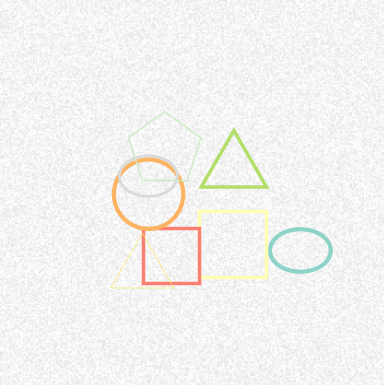[{"shape": "oval", "thickness": 3, "radius": 0.39, "center": [0.78, 0.349]}, {"shape": "square", "thickness": 2.5, "radius": 0.43, "center": [0.604, 0.366]}, {"shape": "square", "thickness": 2.5, "radius": 0.36, "center": [0.444, 0.336]}, {"shape": "circle", "thickness": 3, "radius": 0.45, "center": [0.386, 0.496]}, {"shape": "triangle", "thickness": 2.5, "radius": 0.49, "center": [0.608, 0.563]}, {"shape": "oval", "thickness": 2, "radius": 0.38, "center": [0.385, 0.542]}, {"shape": "pentagon", "thickness": 1, "radius": 0.49, "center": [0.428, 0.611]}, {"shape": "triangle", "thickness": 0.5, "radius": 0.47, "center": [0.37, 0.299]}]